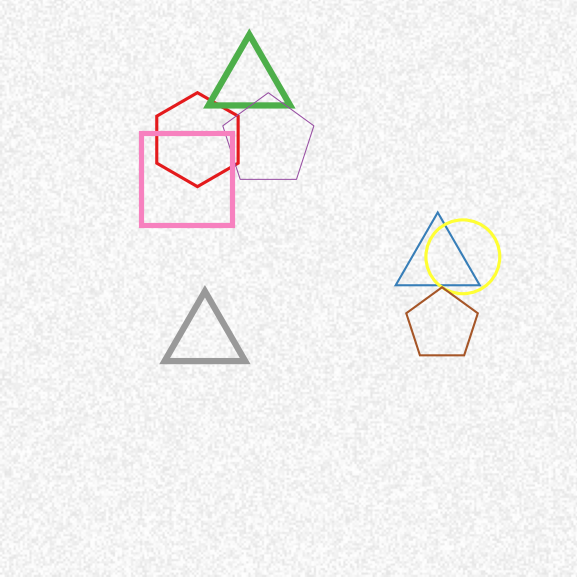[{"shape": "hexagon", "thickness": 1.5, "radius": 0.41, "center": [0.342, 0.757]}, {"shape": "triangle", "thickness": 1, "radius": 0.42, "center": [0.758, 0.547]}, {"shape": "triangle", "thickness": 3, "radius": 0.41, "center": [0.432, 0.857]}, {"shape": "pentagon", "thickness": 0.5, "radius": 0.41, "center": [0.465, 0.756]}, {"shape": "circle", "thickness": 1.5, "radius": 0.32, "center": [0.801, 0.554]}, {"shape": "pentagon", "thickness": 1, "radius": 0.33, "center": [0.765, 0.437]}, {"shape": "square", "thickness": 2.5, "radius": 0.4, "center": [0.323, 0.689]}, {"shape": "triangle", "thickness": 3, "radius": 0.4, "center": [0.355, 0.414]}]